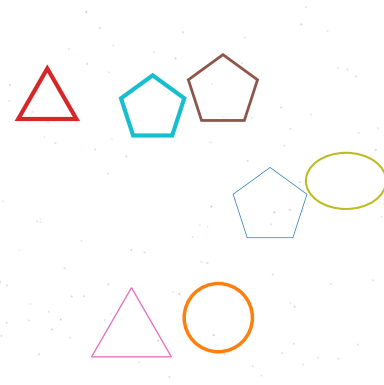[{"shape": "pentagon", "thickness": 0.5, "radius": 0.5, "center": [0.701, 0.464]}, {"shape": "circle", "thickness": 2.5, "radius": 0.44, "center": [0.567, 0.175]}, {"shape": "triangle", "thickness": 3, "radius": 0.44, "center": [0.123, 0.735]}, {"shape": "pentagon", "thickness": 2, "radius": 0.47, "center": [0.579, 0.764]}, {"shape": "triangle", "thickness": 1, "radius": 0.6, "center": [0.342, 0.133]}, {"shape": "oval", "thickness": 1.5, "radius": 0.52, "center": [0.899, 0.53]}, {"shape": "pentagon", "thickness": 3, "radius": 0.43, "center": [0.397, 0.718]}]